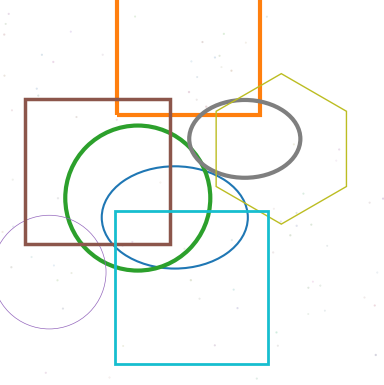[{"shape": "oval", "thickness": 1.5, "radius": 0.95, "center": [0.454, 0.435]}, {"shape": "square", "thickness": 3, "radius": 0.93, "center": [0.489, 0.887]}, {"shape": "circle", "thickness": 3, "radius": 0.94, "center": [0.358, 0.486]}, {"shape": "circle", "thickness": 0.5, "radius": 0.74, "center": [0.128, 0.293]}, {"shape": "square", "thickness": 2.5, "radius": 0.94, "center": [0.253, 0.554]}, {"shape": "oval", "thickness": 3, "radius": 0.72, "center": [0.636, 0.639]}, {"shape": "hexagon", "thickness": 1, "radius": 0.98, "center": [0.731, 0.613]}, {"shape": "square", "thickness": 2, "radius": 0.99, "center": [0.497, 0.254]}]